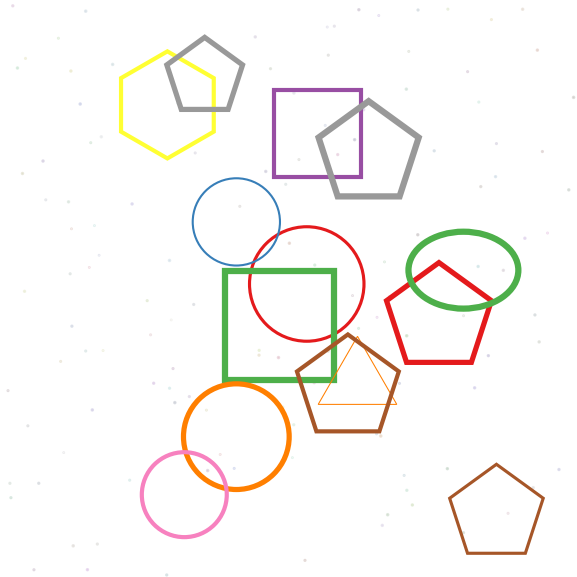[{"shape": "circle", "thickness": 1.5, "radius": 0.5, "center": [0.531, 0.507]}, {"shape": "pentagon", "thickness": 2.5, "radius": 0.48, "center": [0.76, 0.449]}, {"shape": "circle", "thickness": 1, "radius": 0.38, "center": [0.409, 0.615]}, {"shape": "oval", "thickness": 3, "radius": 0.48, "center": [0.802, 0.531]}, {"shape": "square", "thickness": 3, "radius": 0.47, "center": [0.484, 0.435]}, {"shape": "square", "thickness": 2, "radius": 0.38, "center": [0.549, 0.768]}, {"shape": "triangle", "thickness": 0.5, "radius": 0.39, "center": [0.619, 0.338]}, {"shape": "circle", "thickness": 2.5, "radius": 0.46, "center": [0.409, 0.243]}, {"shape": "hexagon", "thickness": 2, "radius": 0.46, "center": [0.29, 0.818]}, {"shape": "pentagon", "thickness": 2, "radius": 0.46, "center": [0.602, 0.327]}, {"shape": "pentagon", "thickness": 1.5, "radius": 0.43, "center": [0.86, 0.11]}, {"shape": "circle", "thickness": 2, "radius": 0.37, "center": [0.319, 0.143]}, {"shape": "pentagon", "thickness": 3, "radius": 0.46, "center": [0.638, 0.733]}, {"shape": "pentagon", "thickness": 2.5, "radius": 0.34, "center": [0.354, 0.865]}]